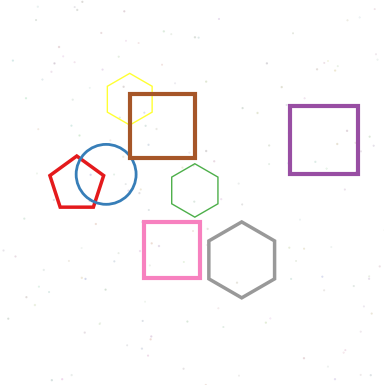[{"shape": "pentagon", "thickness": 2.5, "radius": 0.37, "center": [0.199, 0.521]}, {"shape": "circle", "thickness": 2, "radius": 0.39, "center": [0.276, 0.547]}, {"shape": "hexagon", "thickness": 1, "radius": 0.35, "center": [0.506, 0.505]}, {"shape": "square", "thickness": 3, "radius": 0.44, "center": [0.841, 0.637]}, {"shape": "hexagon", "thickness": 1, "radius": 0.34, "center": [0.337, 0.742]}, {"shape": "square", "thickness": 3, "radius": 0.42, "center": [0.422, 0.673]}, {"shape": "square", "thickness": 3, "radius": 0.36, "center": [0.447, 0.351]}, {"shape": "hexagon", "thickness": 2.5, "radius": 0.49, "center": [0.628, 0.325]}]